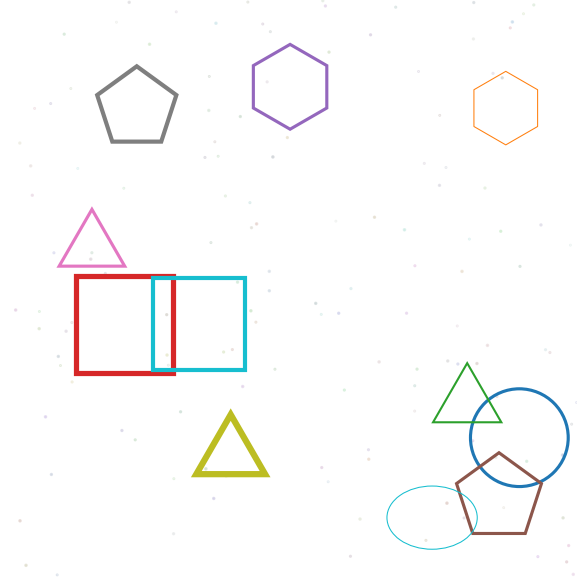[{"shape": "circle", "thickness": 1.5, "radius": 0.42, "center": [0.899, 0.241]}, {"shape": "hexagon", "thickness": 0.5, "radius": 0.32, "center": [0.876, 0.812]}, {"shape": "triangle", "thickness": 1, "radius": 0.34, "center": [0.809, 0.302]}, {"shape": "square", "thickness": 2.5, "radius": 0.42, "center": [0.216, 0.437]}, {"shape": "hexagon", "thickness": 1.5, "radius": 0.37, "center": [0.502, 0.849]}, {"shape": "pentagon", "thickness": 1.5, "radius": 0.39, "center": [0.864, 0.138]}, {"shape": "triangle", "thickness": 1.5, "radius": 0.33, "center": [0.159, 0.571]}, {"shape": "pentagon", "thickness": 2, "radius": 0.36, "center": [0.237, 0.812]}, {"shape": "triangle", "thickness": 3, "radius": 0.34, "center": [0.399, 0.212]}, {"shape": "square", "thickness": 2, "radius": 0.4, "center": [0.344, 0.438]}, {"shape": "oval", "thickness": 0.5, "radius": 0.39, "center": [0.748, 0.103]}]